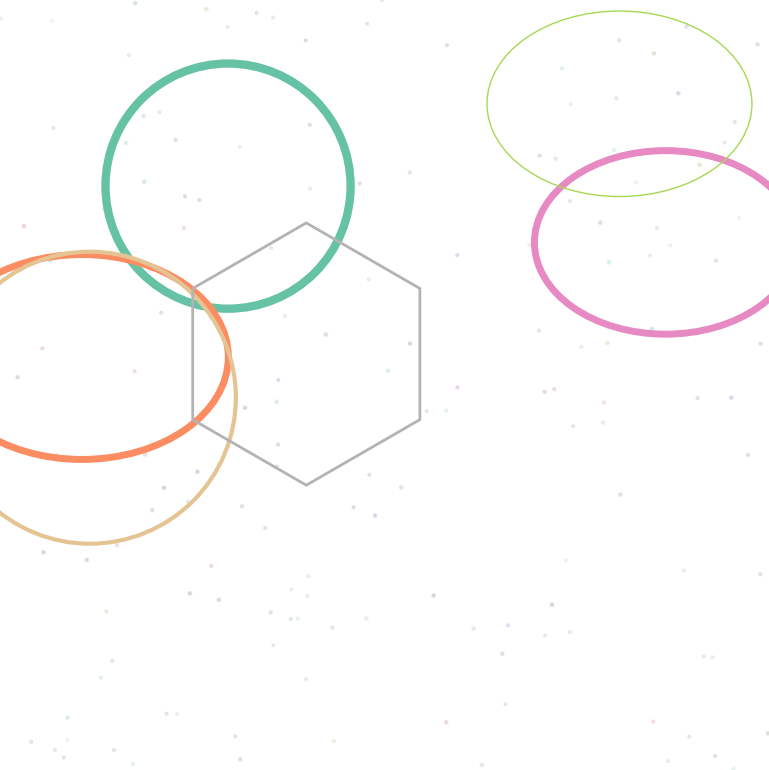[{"shape": "circle", "thickness": 3, "radius": 0.8, "center": [0.296, 0.758]}, {"shape": "oval", "thickness": 2.5, "radius": 0.95, "center": [0.106, 0.536]}, {"shape": "oval", "thickness": 2.5, "radius": 0.85, "center": [0.864, 0.685]}, {"shape": "oval", "thickness": 0.5, "radius": 0.86, "center": [0.805, 0.865]}, {"shape": "circle", "thickness": 1.5, "radius": 0.95, "center": [0.117, 0.484]}, {"shape": "hexagon", "thickness": 1, "radius": 0.85, "center": [0.398, 0.54]}]